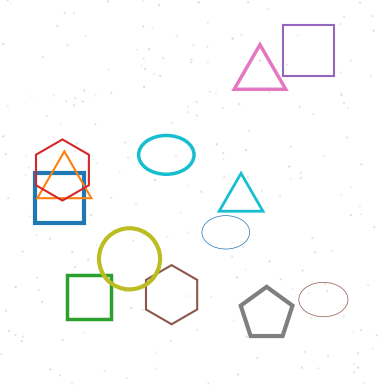[{"shape": "oval", "thickness": 0.5, "radius": 0.31, "center": [0.586, 0.397]}, {"shape": "square", "thickness": 3, "radius": 0.32, "center": [0.154, 0.486]}, {"shape": "triangle", "thickness": 1.5, "radius": 0.41, "center": [0.167, 0.526]}, {"shape": "square", "thickness": 2.5, "radius": 0.29, "center": [0.231, 0.23]}, {"shape": "hexagon", "thickness": 1.5, "radius": 0.4, "center": [0.162, 0.558]}, {"shape": "square", "thickness": 1.5, "radius": 0.33, "center": [0.802, 0.869]}, {"shape": "oval", "thickness": 0.5, "radius": 0.32, "center": [0.84, 0.222]}, {"shape": "hexagon", "thickness": 1.5, "radius": 0.38, "center": [0.446, 0.235]}, {"shape": "triangle", "thickness": 2.5, "radius": 0.39, "center": [0.675, 0.807]}, {"shape": "pentagon", "thickness": 3, "radius": 0.35, "center": [0.693, 0.184]}, {"shape": "circle", "thickness": 3, "radius": 0.4, "center": [0.336, 0.328]}, {"shape": "oval", "thickness": 2.5, "radius": 0.36, "center": [0.432, 0.598]}, {"shape": "triangle", "thickness": 2, "radius": 0.33, "center": [0.626, 0.484]}]